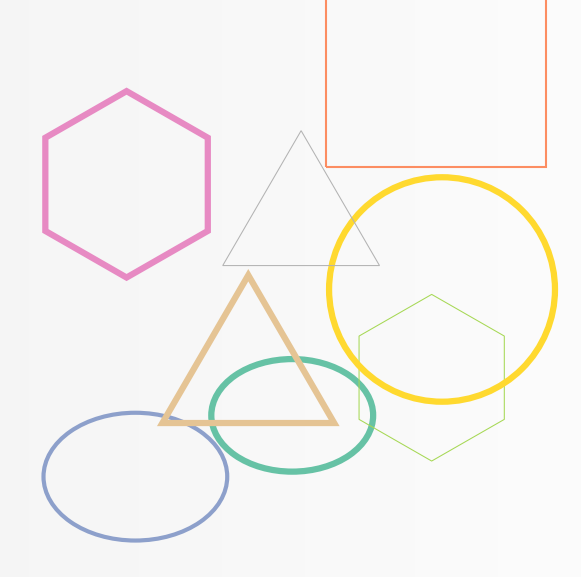[{"shape": "oval", "thickness": 3, "radius": 0.7, "center": [0.503, 0.28]}, {"shape": "square", "thickness": 1, "radius": 0.95, "center": [0.75, 0.899]}, {"shape": "oval", "thickness": 2, "radius": 0.79, "center": [0.233, 0.174]}, {"shape": "hexagon", "thickness": 3, "radius": 0.81, "center": [0.218, 0.68]}, {"shape": "hexagon", "thickness": 0.5, "radius": 0.72, "center": [0.743, 0.345]}, {"shape": "circle", "thickness": 3, "radius": 0.97, "center": [0.76, 0.498]}, {"shape": "triangle", "thickness": 3, "radius": 0.85, "center": [0.427, 0.352]}, {"shape": "triangle", "thickness": 0.5, "radius": 0.78, "center": [0.518, 0.617]}]